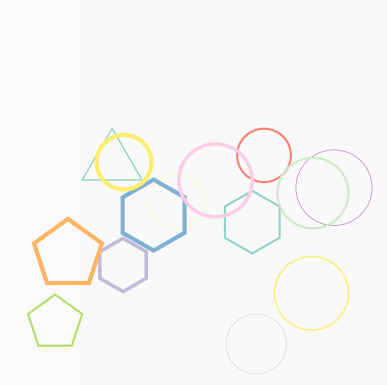[{"shape": "hexagon", "thickness": 1.5, "radius": 0.41, "center": [0.651, 0.423]}, {"shape": "triangle", "thickness": 1, "radius": 0.45, "center": [0.289, 0.577]}, {"shape": "circle", "thickness": 0.5, "radius": 0.36, "center": [0.457, 0.476]}, {"shape": "hexagon", "thickness": 2.5, "radius": 0.35, "center": [0.318, 0.312]}, {"shape": "circle", "thickness": 1.5, "radius": 0.35, "center": [0.681, 0.596]}, {"shape": "hexagon", "thickness": 3, "radius": 0.46, "center": [0.396, 0.441]}, {"shape": "pentagon", "thickness": 3, "radius": 0.46, "center": [0.175, 0.339]}, {"shape": "pentagon", "thickness": 1.5, "radius": 0.37, "center": [0.142, 0.162]}, {"shape": "circle", "thickness": 2.5, "radius": 0.47, "center": [0.556, 0.531]}, {"shape": "circle", "thickness": 0.5, "radius": 0.39, "center": [0.661, 0.107]}, {"shape": "circle", "thickness": 0.5, "radius": 0.49, "center": [0.862, 0.512]}, {"shape": "circle", "thickness": 1.5, "radius": 0.46, "center": [0.808, 0.498]}, {"shape": "circle", "thickness": 3, "radius": 0.35, "center": [0.32, 0.579]}, {"shape": "circle", "thickness": 1, "radius": 0.48, "center": [0.804, 0.238]}]